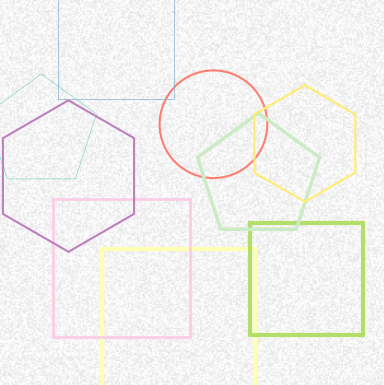[{"shape": "pentagon", "thickness": 0.5, "radius": 0.75, "center": [0.107, 0.657]}, {"shape": "square", "thickness": 3, "radius": 0.99, "center": [0.464, 0.154]}, {"shape": "circle", "thickness": 1.5, "radius": 0.7, "center": [0.554, 0.677]}, {"shape": "square", "thickness": 0.5, "radius": 0.76, "center": [0.301, 0.894]}, {"shape": "square", "thickness": 3, "radius": 0.73, "center": [0.796, 0.275]}, {"shape": "square", "thickness": 2, "radius": 0.89, "center": [0.315, 0.304]}, {"shape": "hexagon", "thickness": 1.5, "radius": 0.98, "center": [0.178, 0.543]}, {"shape": "pentagon", "thickness": 2.5, "radius": 0.83, "center": [0.671, 0.54]}, {"shape": "hexagon", "thickness": 1.5, "radius": 0.76, "center": [0.792, 0.627]}]